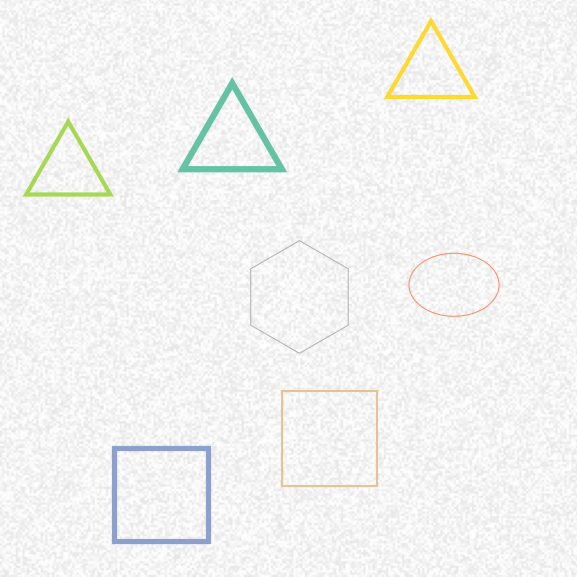[{"shape": "triangle", "thickness": 3, "radius": 0.5, "center": [0.402, 0.756]}, {"shape": "oval", "thickness": 0.5, "radius": 0.39, "center": [0.786, 0.506]}, {"shape": "square", "thickness": 2.5, "radius": 0.4, "center": [0.279, 0.143]}, {"shape": "triangle", "thickness": 2, "radius": 0.42, "center": [0.118, 0.704]}, {"shape": "triangle", "thickness": 2, "radius": 0.44, "center": [0.746, 0.875]}, {"shape": "square", "thickness": 1, "radius": 0.41, "center": [0.571, 0.24]}, {"shape": "hexagon", "thickness": 0.5, "radius": 0.49, "center": [0.519, 0.485]}]